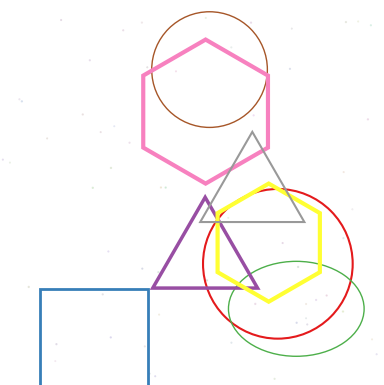[{"shape": "circle", "thickness": 1.5, "radius": 0.97, "center": [0.722, 0.315]}, {"shape": "square", "thickness": 2, "radius": 0.71, "center": [0.244, 0.108]}, {"shape": "oval", "thickness": 1, "radius": 0.88, "center": [0.77, 0.198]}, {"shape": "triangle", "thickness": 2.5, "radius": 0.79, "center": [0.533, 0.33]}, {"shape": "hexagon", "thickness": 3, "radius": 0.77, "center": [0.698, 0.37]}, {"shape": "circle", "thickness": 1, "radius": 0.75, "center": [0.544, 0.819]}, {"shape": "hexagon", "thickness": 3, "radius": 0.94, "center": [0.534, 0.71]}, {"shape": "triangle", "thickness": 1.5, "radius": 0.78, "center": [0.655, 0.501]}]